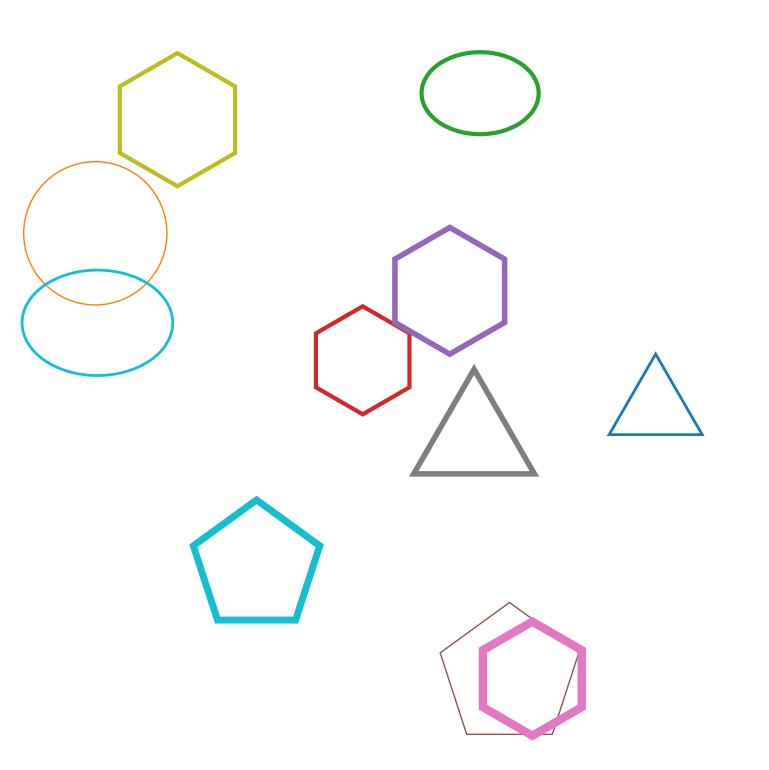[{"shape": "triangle", "thickness": 1, "radius": 0.35, "center": [0.852, 0.47]}, {"shape": "circle", "thickness": 0.5, "radius": 0.47, "center": [0.124, 0.697]}, {"shape": "oval", "thickness": 1.5, "radius": 0.38, "center": [0.624, 0.879]}, {"shape": "hexagon", "thickness": 1.5, "radius": 0.35, "center": [0.471, 0.532]}, {"shape": "hexagon", "thickness": 2, "radius": 0.41, "center": [0.584, 0.622]}, {"shape": "pentagon", "thickness": 0.5, "radius": 0.47, "center": [0.662, 0.123]}, {"shape": "hexagon", "thickness": 3, "radius": 0.37, "center": [0.691, 0.119]}, {"shape": "triangle", "thickness": 2, "radius": 0.45, "center": [0.616, 0.43]}, {"shape": "hexagon", "thickness": 1.5, "radius": 0.43, "center": [0.23, 0.845]}, {"shape": "pentagon", "thickness": 2.5, "radius": 0.43, "center": [0.333, 0.265]}, {"shape": "oval", "thickness": 1, "radius": 0.49, "center": [0.126, 0.581]}]